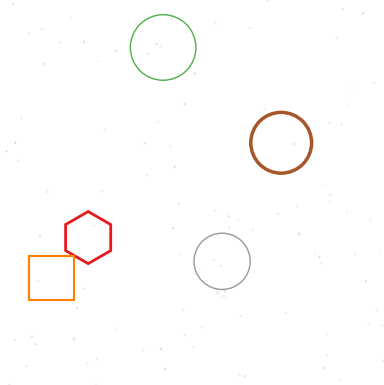[{"shape": "hexagon", "thickness": 2, "radius": 0.34, "center": [0.229, 0.383]}, {"shape": "circle", "thickness": 1, "radius": 0.43, "center": [0.424, 0.877]}, {"shape": "square", "thickness": 1.5, "radius": 0.29, "center": [0.134, 0.278]}, {"shape": "circle", "thickness": 2.5, "radius": 0.39, "center": [0.73, 0.629]}, {"shape": "circle", "thickness": 1, "radius": 0.37, "center": [0.577, 0.321]}]